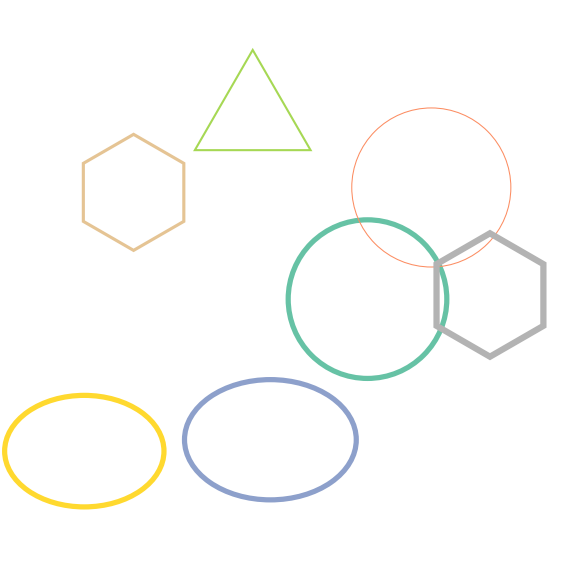[{"shape": "circle", "thickness": 2.5, "radius": 0.69, "center": [0.636, 0.481]}, {"shape": "circle", "thickness": 0.5, "radius": 0.69, "center": [0.747, 0.674]}, {"shape": "oval", "thickness": 2.5, "radius": 0.74, "center": [0.468, 0.238]}, {"shape": "triangle", "thickness": 1, "radius": 0.58, "center": [0.438, 0.797]}, {"shape": "oval", "thickness": 2.5, "radius": 0.69, "center": [0.146, 0.218]}, {"shape": "hexagon", "thickness": 1.5, "radius": 0.5, "center": [0.231, 0.666]}, {"shape": "hexagon", "thickness": 3, "radius": 0.53, "center": [0.848, 0.488]}]